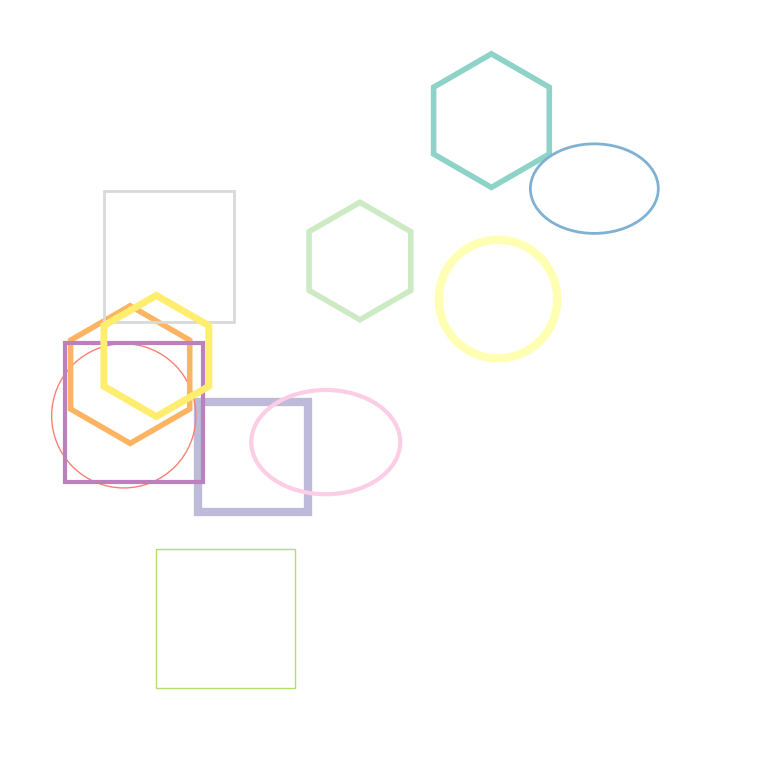[{"shape": "hexagon", "thickness": 2, "radius": 0.43, "center": [0.638, 0.843]}, {"shape": "circle", "thickness": 3, "radius": 0.38, "center": [0.647, 0.612]}, {"shape": "square", "thickness": 3, "radius": 0.36, "center": [0.328, 0.407]}, {"shape": "circle", "thickness": 0.5, "radius": 0.47, "center": [0.161, 0.46]}, {"shape": "oval", "thickness": 1, "radius": 0.42, "center": [0.772, 0.755]}, {"shape": "hexagon", "thickness": 2, "radius": 0.45, "center": [0.169, 0.514]}, {"shape": "square", "thickness": 0.5, "radius": 0.45, "center": [0.293, 0.196]}, {"shape": "oval", "thickness": 1.5, "radius": 0.48, "center": [0.423, 0.426]}, {"shape": "square", "thickness": 1, "radius": 0.42, "center": [0.22, 0.667]}, {"shape": "square", "thickness": 1.5, "radius": 0.45, "center": [0.174, 0.464]}, {"shape": "hexagon", "thickness": 2, "radius": 0.38, "center": [0.467, 0.661]}, {"shape": "hexagon", "thickness": 2.5, "radius": 0.39, "center": [0.203, 0.538]}]